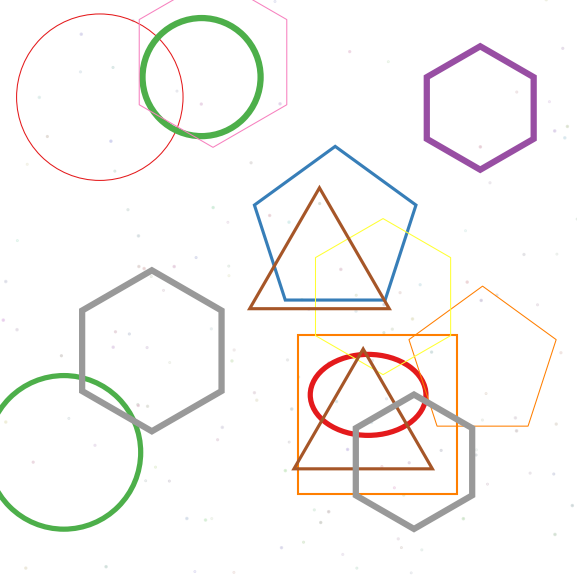[{"shape": "circle", "thickness": 0.5, "radius": 0.72, "center": [0.173, 0.831]}, {"shape": "oval", "thickness": 2.5, "radius": 0.5, "center": [0.637, 0.315]}, {"shape": "pentagon", "thickness": 1.5, "radius": 0.74, "center": [0.58, 0.599]}, {"shape": "circle", "thickness": 3, "radius": 0.51, "center": [0.349, 0.866]}, {"shape": "circle", "thickness": 2.5, "radius": 0.66, "center": [0.111, 0.216]}, {"shape": "hexagon", "thickness": 3, "radius": 0.53, "center": [0.832, 0.812]}, {"shape": "square", "thickness": 1, "radius": 0.69, "center": [0.654, 0.281]}, {"shape": "pentagon", "thickness": 0.5, "radius": 0.67, "center": [0.836, 0.37]}, {"shape": "hexagon", "thickness": 0.5, "radius": 0.68, "center": [0.663, 0.486]}, {"shape": "triangle", "thickness": 1.5, "radius": 0.69, "center": [0.629, 0.256]}, {"shape": "triangle", "thickness": 1.5, "radius": 0.7, "center": [0.553, 0.534]}, {"shape": "hexagon", "thickness": 0.5, "radius": 0.74, "center": [0.369, 0.891]}, {"shape": "hexagon", "thickness": 3, "radius": 0.7, "center": [0.263, 0.392]}, {"shape": "hexagon", "thickness": 3, "radius": 0.58, "center": [0.717, 0.2]}]